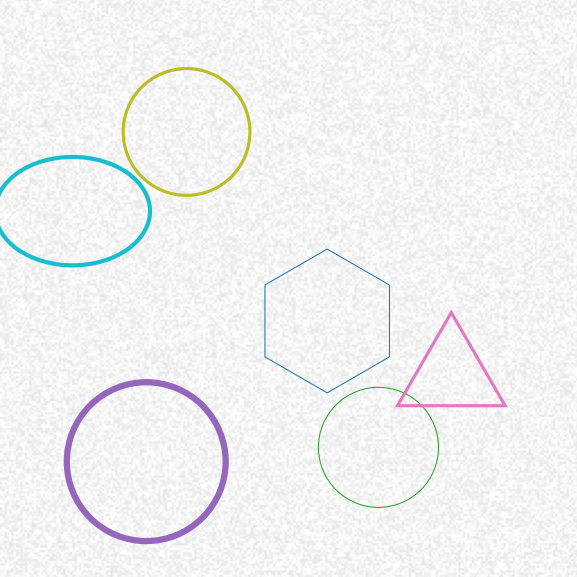[{"shape": "hexagon", "thickness": 0.5, "radius": 0.62, "center": [0.567, 0.443]}, {"shape": "circle", "thickness": 0.5, "radius": 0.52, "center": [0.655, 0.224]}, {"shape": "circle", "thickness": 3, "radius": 0.69, "center": [0.253, 0.2]}, {"shape": "triangle", "thickness": 1.5, "radius": 0.54, "center": [0.781, 0.35]}, {"shape": "circle", "thickness": 1.5, "radius": 0.55, "center": [0.323, 0.771]}, {"shape": "oval", "thickness": 2, "radius": 0.67, "center": [0.126, 0.634]}]